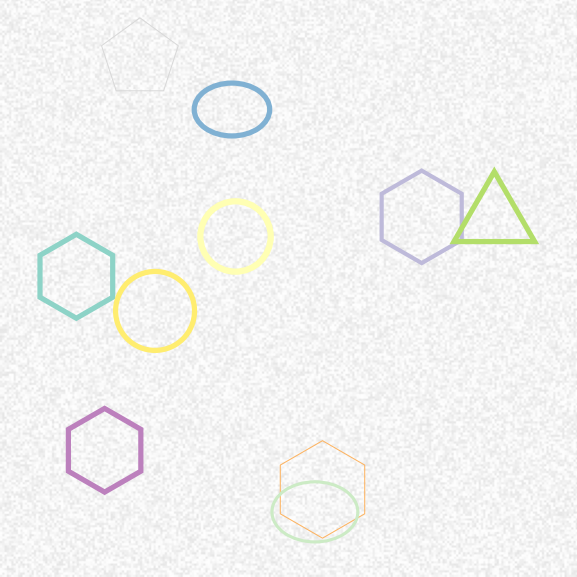[{"shape": "hexagon", "thickness": 2.5, "radius": 0.36, "center": [0.132, 0.521]}, {"shape": "circle", "thickness": 3, "radius": 0.3, "center": [0.408, 0.59]}, {"shape": "hexagon", "thickness": 2, "radius": 0.4, "center": [0.73, 0.624]}, {"shape": "oval", "thickness": 2.5, "radius": 0.33, "center": [0.402, 0.81]}, {"shape": "hexagon", "thickness": 0.5, "radius": 0.42, "center": [0.558, 0.152]}, {"shape": "triangle", "thickness": 2.5, "radius": 0.4, "center": [0.856, 0.621]}, {"shape": "pentagon", "thickness": 0.5, "radius": 0.35, "center": [0.242, 0.898]}, {"shape": "hexagon", "thickness": 2.5, "radius": 0.36, "center": [0.181, 0.219]}, {"shape": "oval", "thickness": 1.5, "radius": 0.37, "center": [0.545, 0.113]}, {"shape": "circle", "thickness": 2.5, "radius": 0.34, "center": [0.269, 0.461]}]